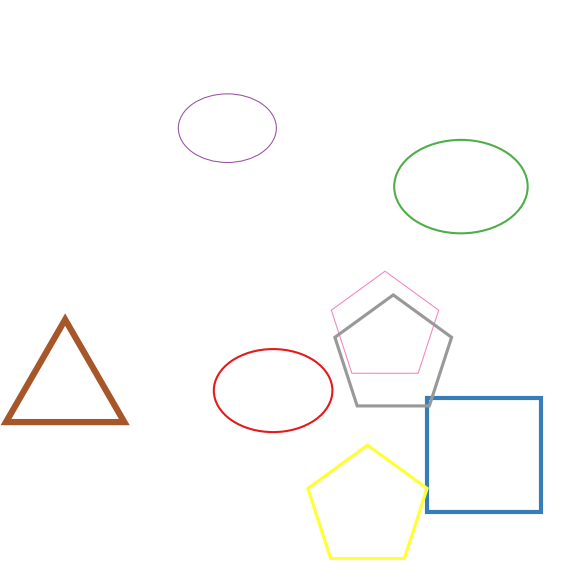[{"shape": "oval", "thickness": 1, "radius": 0.51, "center": [0.473, 0.323]}, {"shape": "square", "thickness": 2, "radius": 0.49, "center": [0.838, 0.212]}, {"shape": "oval", "thickness": 1, "radius": 0.58, "center": [0.798, 0.676]}, {"shape": "oval", "thickness": 0.5, "radius": 0.42, "center": [0.394, 0.777]}, {"shape": "pentagon", "thickness": 1.5, "radius": 0.54, "center": [0.636, 0.12]}, {"shape": "triangle", "thickness": 3, "radius": 0.59, "center": [0.113, 0.327]}, {"shape": "pentagon", "thickness": 0.5, "radius": 0.49, "center": [0.667, 0.432]}, {"shape": "pentagon", "thickness": 1.5, "radius": 0.53, "center": [0.681, 0.382]}]